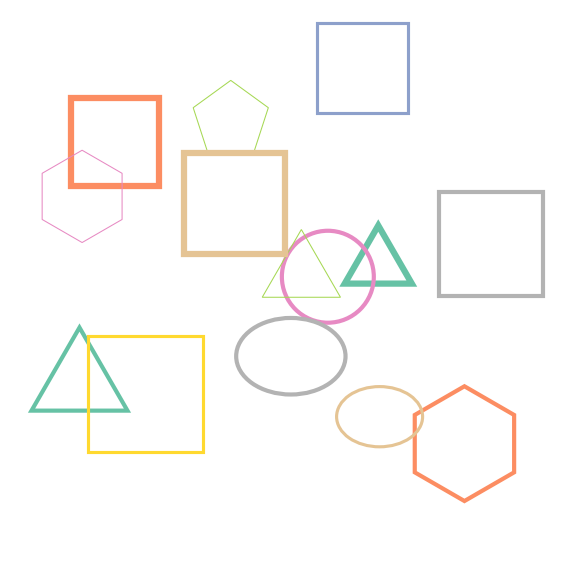[{"shape": "triangle", "thickness": 2, "radius": 0.48, "center": [0.138, 0.336]}, {"shape": "triangle", "thickness": 3, "radius": 0.34, "center": [0.655, 0.542]}, {"shape": "hexagon", "thickness": 2, "radius": 0.5, "center": [0.804, 0.231]}, {"shape": "square", "thickness": 3, "radius": 0.38, "center": [0.199, 0.754]}, {"shape": "square", "thickness": 1.5, "radius": 0.39, "center": [0.628, 0.881]}, {"shape": "circle", "thickness": 2, "radius": 0.4, "center": [0.568, 0.52]}, {"shape": "hexagon", "thickness": 0.5, "radius": 0.4, "center": [0.142, 0.659]}, {"shape": "pentagon", "thickness": 0.5, "radius": 0.34, "center": [0.4, 0.792]}, {"shape": "triangle", "thickness": 0.5, "radius": 0.39, "center": [0.522, 0.523]}, {"shape": "square", "thickness": 1.5, "radius": 0.5, "center": [0.252, 0.317]}, {"shape": "oval", "thickness": 1.5, "radius": 0.37, "center": [0.657, 0.278]}, {"shape": "square", "thickness": 3, "radius": 0.44, "center": [0.406, 0.646]}, {"shape": "oval", "thickness": 2, "radius": 0.47, "center": [0.504, 0.382]}, {"shape": "square", "thickness": 2, "radius": 0.45, "center": [0.85, 0.577]}]